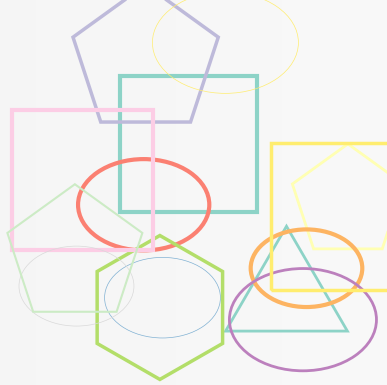[{"shape": "square", "thickness": 3, "radius": 0.89, "center": [0.487, 0.626]}, {"shape": "triangle", "thickness": 2, "radius": 0.91, "center": [0.739, 0.231]}, {"shape": "pentagon", "thickness": 2, "radius": 0.75, "center": [0.898, 0.476]}, {"shape": "pentagon", "thickness": 2.5, "radius": 0.99, "center": [0.376, 0.842]}, {"shape": "oval", "thickness": 3, "radius": 0.85, "center": [0.371, 0.468]}, {"shape": "oval", "thickness": 0.5, "radius": 0.75, "center": [0.419, 0.227]}, {"shape": "oval", "thickness": 3, "radius": 0.72, "center": [0.791, 0.303]}, {"shape": "hexagon", "thickness": 2.5, "radius": 0.93, "center": [0.413, 0.201]}, {"shape": "square", "thickness": 3, "radius": 0.91, "center": [0.213, 0.533]}, {"shape": "oval", "thickness": 0.5, "radius": 0.74, "center": [0.197, 0.257]}, {"shape": "oval", "thickness": 2, "radius": 0.95, "center": [0.782, 0.17]}, {"shape": "pentagon", "thickness": 1.5, "radius": 0.92, "center": [0.193, 0.338]}, {"shape": "oval", "thickness": 0.5, "radius": 0.94, "center": [0.582, 0.889]}, {"shape": "square", "thickness": 2.5, "radius": 0.95, "center": [0.889, 0.437]}]